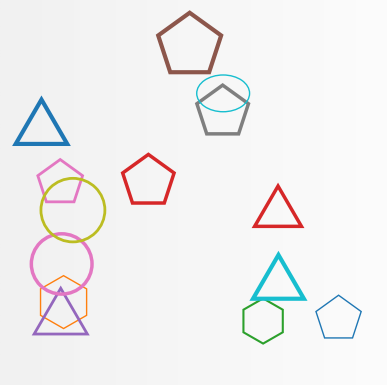[{"shape": "pentagon", "thickness": 1, "radius": 0.31, "center": [0.874, 0.172]}, {"shape": "triangle", "thickness": 3, "radius": 0.38, "center": [0.107, 0.665]}, {"shape": "hexagon", "thickness": 1, "radius": 0.34, "center": [0.164, 0.215]}, {"shape": "hexagon", "thickness": 1.5, "radius": 0.29, "center": [0.679, 0.166]}, {"shape": "triangle", "thickness": 2.5, "radius": 0.35, "center": [0.718, 0.447]}, {"shape": "pentagon", "thickness": 2.5, "radius": 0.35, "center": [0.383, 0.529]}, {"shape": "triangle", "thickness": 2, "radius": 0.4, "center": [0.157, 0.172]}, {"shape": "pentagon", "thickness": 3, "radius": 0.43, "center": [0.489, 0.881]}, {"shape": "circle", "thickness": 2.5, "radius": 0.39, "center": [0.159, 0.314]}, {"shape": "pentagon", "thickness": 2, "radius": 0.3, "center": [0.155, 0.525]}, {"shape": "pentagon", "thickness": 2.5, "radius": 0.35, "center": [0.575, 0.709]}, {"shape": "circle", "thickness": 2, "radius": 0.41, "center": [0.188, 0.454]}, {"shape": "oval", "thickness": 1, "radius": 0.34, "center": [0.576, 0.757]}, {"shape": "triangle", "thickness": 3, "radius": 0.38, "center": [0.719, 0.262]}]